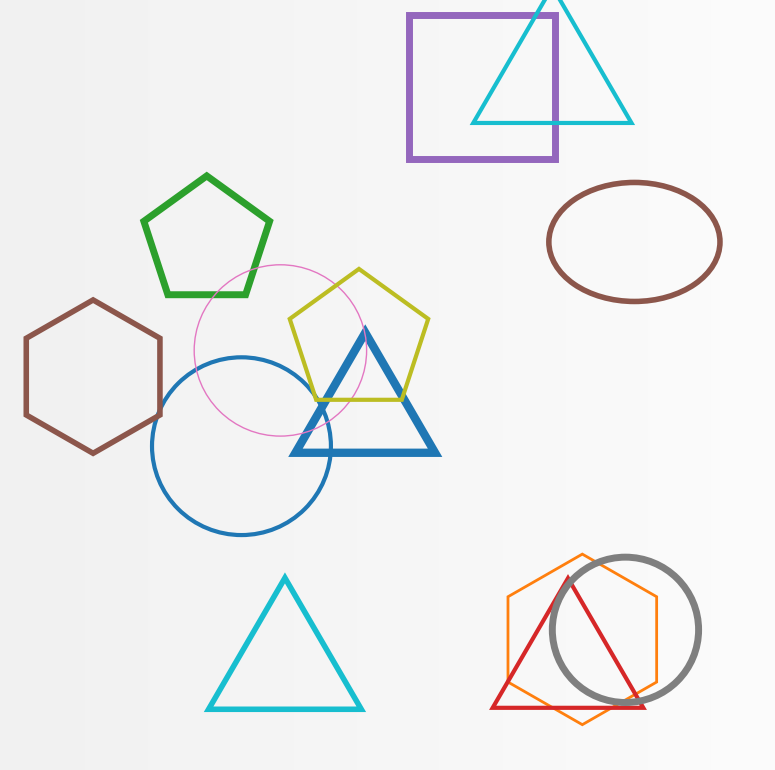[{"shape": "triangle", "thickness": 3, "radius": 0.52, "center": [0.471, 0.464]}, {"shape": "circle", "thickness": 1.5, "radius": 0.58, "center": [0.312, 0.421]}, {"shape": "hexagon", "thickness": 1, "radius": 0.55, "center": [0.751, 0.17]}, {"shape": "pentagon", "thickness": 2.5, "radius": 0.43, "center": [0.267, 0.686]}, {"shape": "triangle", "thickness": 1.5, "radius": 0.56, "center": [0.733, 0.137]}, {"shape": "square", "thickness": 2.5, "radius": 0.47, "center": [0.622, 0.887]}, {"shape": "oval", "thickness": 2, "radius": 0.55, "center": [0.819, 0.686]}, {"shape": "hexagon", "thickness": 2, "radius": 0.5, "center": [0.12, 0.511]}, {"shape": "circle", "thickness": 0.5, "radius": 0.56, "center": [0.362, 0.545]}, {"shape": "circle", "thickness": 2.5, "radius": 0.47, "center": [0.807, 0.182]}, {"shape": "pentagon", "thickness": 1.5, "radius": 0.47, "center": [0.463, 0.557]}, {"shape": "triangle", "thickness": 2, "radius": 0.57, "center": [0.368, 0.136]}, {"shape": "triangle", "thickness": 1.5, "radius": 0.59, "center": [0.713, 0.899]}]